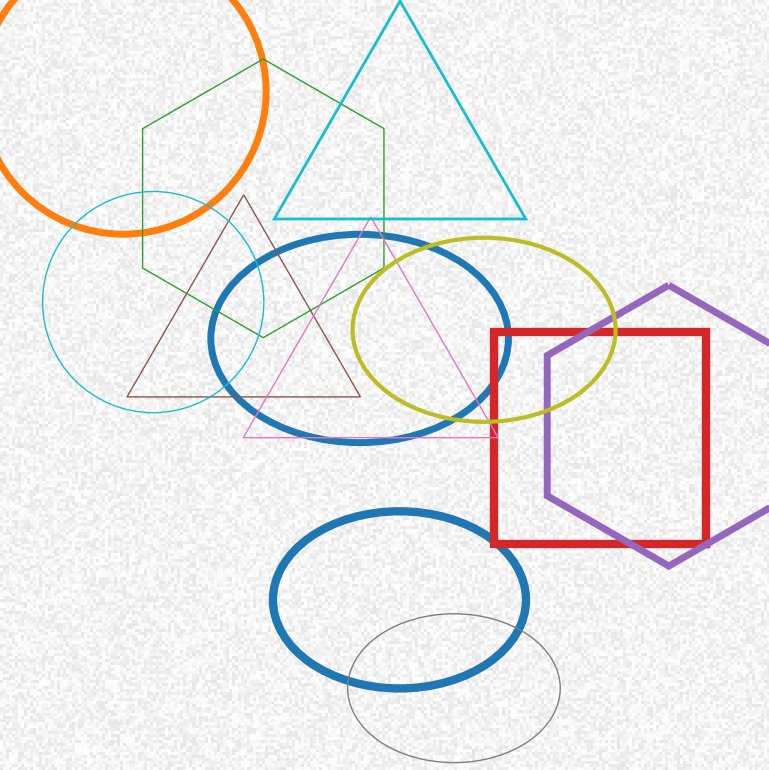[{"shape": "oval", "thickness": 2.5, "radius": 0.97, "center": [0.467, 0.56]}, {"shape": "oval", "thickness": 3, "radius": 0.82, "center": [0.519, 0.221]}, {"shape": "circle", "thickness": 2.5, "radius": 0.93, "center": [0.16, 0.881]}, {"shape": "hexagon", "thickness": 0.5, "radius": 0.9, "center": [0.342, 0.742]}, {"shape": "square", "thickness": 3, "radius": 0.69, "center": [0.779, 0.431]}, {"shape": "hexagon", "thickness": 2.5, "radius": 0.91, "center": [0.869, 0.447]}, {"shape": "triangle", "thickness": 0.5, "radius": 0.88, "center": [0.317, 0.572]}, {"shape": "triangle", "thickness": 0.5, "radius": 0.96, "center": [0.481, 0.527]}, {"shape": "oval", "thickness": 0.5, "radius": 0.69, "center": [0.59, 0.106]}, {"shape": "oval", "thickness": 1.5, "radius": 0.85, "center": [0.629, 0.572]}, {"shape": "circle", "thickness": 0.5, "radius": 0.72, "center": [0.199, 0.608]}, {"shape": "triangle", "thickness": 1, "radius": 0.94, "center": [0.52, 0.81]}]